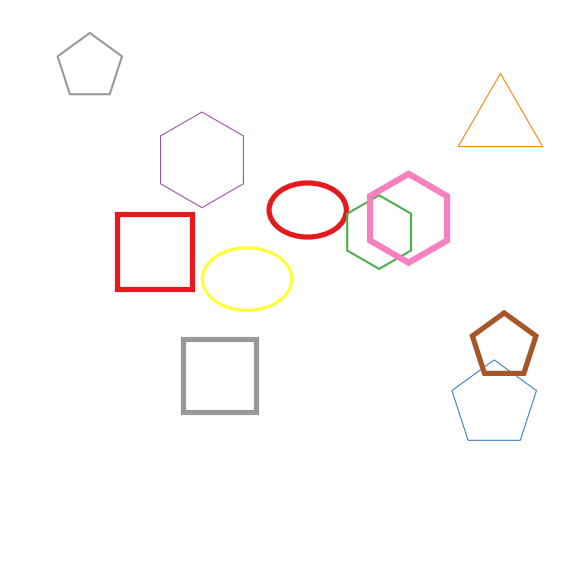[{"shape": "square", "thickness": 2.5, "radius": 0.32, "center": [0.267, 0.563]}, {"shape": "oval", "thickness": 2.5, "radius": 0.33, "center": [0.533, 0.635]}, {"shape": "pentagon", "thickness": 0.5, "radius": 0.38, "center": [0.856, 0.299]}, {"shape": "hexagon", "thickness": 1, "radius": 0.32, "center": [0.656, 0.597]}, {"shape": "hexagon", "thickness": 0.5, "radius": 0.41, "center": [0.35, 0.722]}, {"shape": "triangle", "thickness": 0.5, "radius": 0.42, "center": [0.867, 0.788]}, {"shape": "oval", "thickness": 1.5, "radius": 0.39, "center": [0.428, 0.516]}, {"shape": "pentagon", "thickness": 2.5, "radius": 0.29, "center": [0.873, 0.399]}, {"shape": "hexagon", "thickness": 3, "radius": 0.38, "center": [0.707, 0.621]}, {"shape": "pentagon", "thickness": 1, "radius": 0.29, "center": [0.156, 0.883]}, {"shape": "square", "thickness": 2.5, "radius": 0.32, "center": [0.38, 0.349]}]